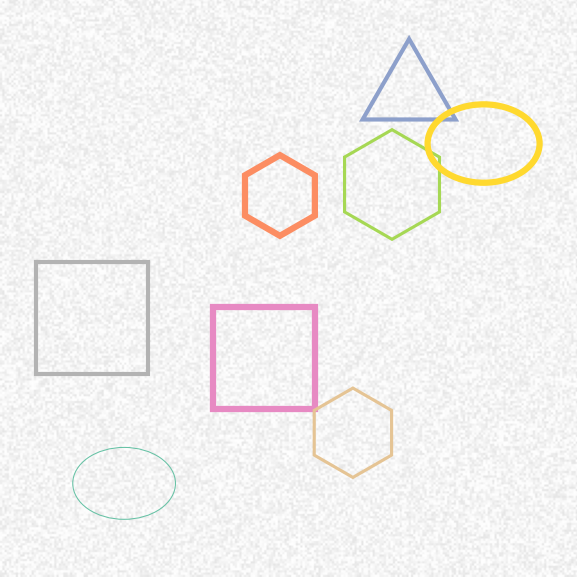[{"shape": "oval", "thickness": 0.5, "radius": 0.44, "center": [0.215, 0.162]}, {"shape": "hexagon", "thickness": 3, "radius": 0.35, "center": [0.485, 0.661]}, {"shape": "triangle", "thickness": 2, "radius": 0.46, "center": [0.708, 0.839]}, {"shape": "square", "thickness": 3, "radius": 0.44, "center": [0.456, 0.379]}, {"shape": "hexagon", "thickness": 1.5, "radius": 0.47, "center": [0.679, 0.68]}, {"shape": "oval", "thickness": 3, "radius": 0.48, "center": [0.837, 0.751]}, {"shape": "hexagon", "thickness": 1.5, "radius": 0.39, "center": [0.611, 0.25]}, {"shape": "square", "thickness": 2, "radius": 0.49, "center": [0.159, 0.449]}]